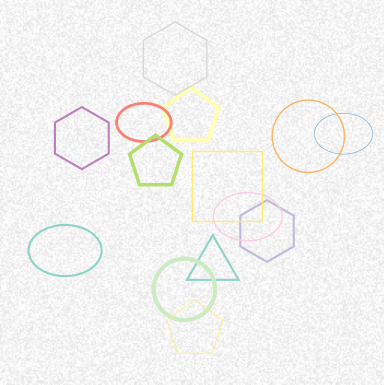[{"shape": "triangle", "thickness": 1.5, "radius": 0.39, "center": [0.553, 0.312]}, {"shape": "oval", "thickness": 1.5, "radius": 0.47, "center": [0.169, 0.349]}, {"shape": "pentagon", "thickness": 3, "radius": 0.38, "center": [0.496, 0.697]}, {"shape": "hexagon", "thickness": 1.5, "radius": 0.4, "center": [0.694, 0.4]}, {"shape": "oval", "thickness": 2, "radius": 0.35, "center": [0.374, 0.682]}, {"shape": "oval", "thickness": 0.5, "radius": 0.38, "center": [0.892, 0.653]}, {"shape": "circle", "thickness": 1, "radius": 0.47, "center": [0.801, 0.646]}, {"shape": "pentagon", "thickness": 2.5, "radius": 0.36, "center": [0.404, 0.578]}, {"shape": "oval", "thickness": 1, "radius": 0.45, "center": [0.643, 0.437]}, {"shape": "hexagon", "thickness": 1, "radius": 0.48, "center": [0.455, 0.848]}, {"shape": "hexagon", "thickness": 1.5, "radius": 0.4, "center": [0.213, 0.641]}, {"shape": "circle", "thickness": 3, "radius": 0.4, "center": [0.479, 0.248]}, {"shape": "square", "thickness": 1, "radius": 0.45, "center": [0.59, 0.518]}, {"shape": "pentagon", "thickness": 0.5, "radius": 0.38, "center": [0.506, 0.145]}]